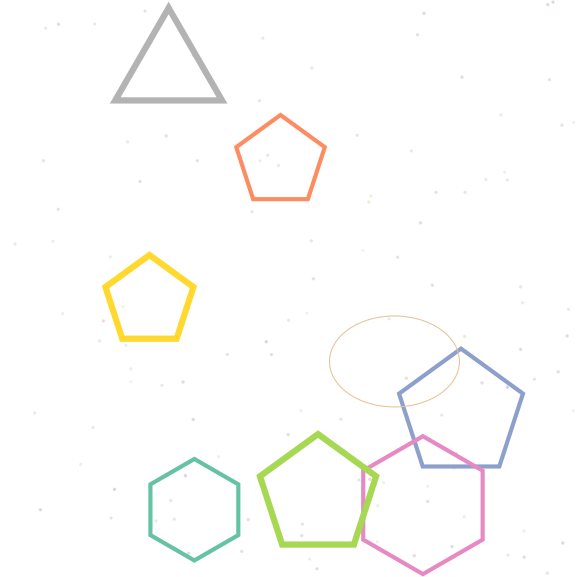[{"shape": "hexagon", "thickness": 2, "radius": 0.44, "center": [0.337, 0.116]}, {"shape": "pentagon", "thickness": 2, "radius": 0.4, "center": [0.486, 0.719]}, {"shape": "pentagon", "thickness": 2, "radius": 0.56, "center": [0.798, 0.283]}, {"shape": "hexagon", "thickness": 2, "radius": 0.6, "center": [0.732, 0.124]}, {"shape": "pentagon", "thickness": 3, "radius": 0.53, "center": [0.551, 0.142]}, {"shape": "pentagon", "thickness": 3, "radius": 0.4, "center": [0.259, 0.477]}, {"shape": "oval", "thickness": 0.5, "radius": 0.56, "center": [0.683, 0.373]}, {"shape": "triangle", "thickness": 3, "radius": 0.53, "center": [0.292, 0.879]}]